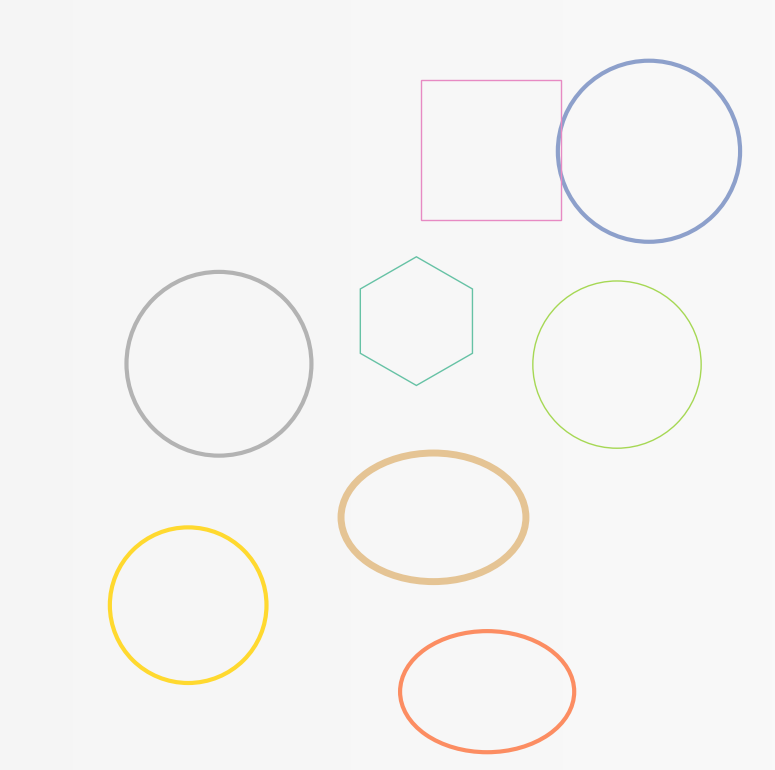[{"shape": "hexagon", "thickness": 0.5, "radius": 0.42, "center": [0.537, 0.583]}, {"shape": "oval", "thickness": 1.5, "radius": 0.56, "center": [0.629, 0.102]}, {"shape": "circle", "thickness": 1.5, "radius": 0.59, "center": [0.837, 0.804]}, {"shape": "square", "thickness": 0.5, "radius": 0.45, "center": [0.633, 0.805]}, {"shape": "circle", "thickness": 0.5, "radius": 0.54, "center": [0.796, 0.526]}, {"shape": "circle", "thickness": 1.5, "radius": 0.51, "center": [0.243, 0.214]}, {"shape": "oval", "thickness": 2.5, "radius": 0.6, "center": [0.559, 0.328]}, {"shape": "circle", "thickness": 1.5, "radius": 0.6, "center": [0.283, 0.528]}]